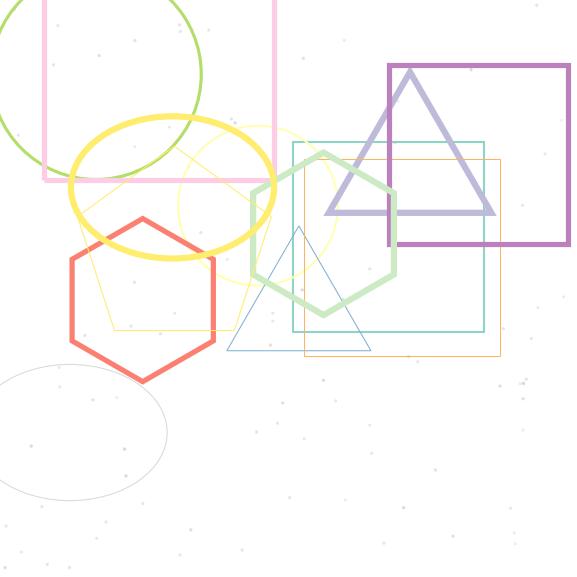[{"shape": "square", "thickness": 1, "radius": 0.83, "center": [0.673, 0.589]}, {"shape": "circle", "thickness": 1, "radius": 0.69, "center": [0.447, 0.643]}, {"shape": "triangle", "thickness": 3, "radius": 0.81, "center": [0.71, 0.712]}, {"shape": "hexagon", "thickness": 2.5, "radius": 0.71, "center": [0.247, 0.479]}, {"shape": "triangle", "thickness": 0.5, "radius": 0.72, "center": [0.518, 0.464]}, {"shape": "square", "thickness": 0.5, "radius": 0.85, "center": [0.697, 0.553]}, {"shape": "circle", "thickness": 1.5, "radius": 0.91, "center": [0.166, 0.871]}, {"shape": "square", "thickness": 2.5, "radius": 1.0, "center": [0.275, 0.887]}, {"shape": "oval", "thickness": 0.5, "radius": 0.84, "center": [0.121, 0.25]}, {"shape": "square", "thickness": 2.5, "radius": 0.78, "center": [0.829, 0.732]}, {"shape": "hexagon", "thickness": 3, "radius": 0.7, "center": [0.56, 0.594]}, {"shape": "pentagon", "thickness": 0.5, "radius": 0.88, "center": [0.302, 0.57]}, {"shape": "oval", "thickness": 3, "radius": 0.88, "center": [0.299, 0.675]}]